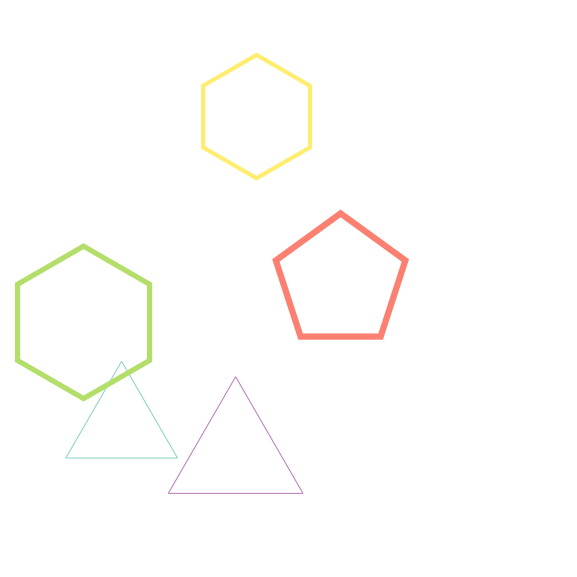[{"shape": "triangle", "thickness": 0.5, "radius": 0.56, "center": [0.211, 0.262]}, {"shape": "pentagon", "thickness": 3, "radius": 0.59, "center": [0.59, 0.512]}, {"shape": "hexagon", "thickness": 2.5, "radius": 0.66, "center": [0.145, 0.441]}, {"shape": "triangle", "thickness": 0.5, "radius": 0.67, "center": [0.408, 0.212]}, {"shape": "hexagon", "thickness": 2, "radius": 0.53, "center": [0.444, 0.797]}]